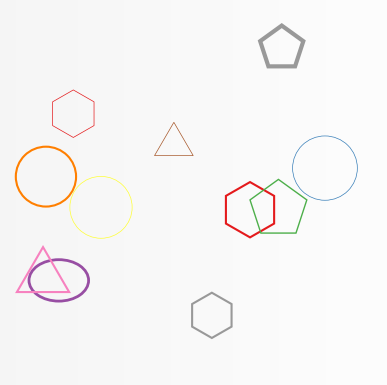[{"shape": "hexagon", "thickness": 1.5, "radius": 0.36, "center": [0.645, 0.455]}, {"shape": "hexagon", "thickness": 0.5, "radius": 0.31, "center": [0.189, 0.705]}, {"shape": "circle", "thickness": 0.5, "radius": 0.42, "center": [0.839, 0.563]}, {"shape": "pentagon", "thickness": 1, "radius": 0.39, "center": [0.719, 0.457]}, {"shape": "oval", "thickness": 2, "radius": 0.38, "center": [0.152, 0.272]}, {"shape": "circle", "thickness": 1.5, "radius": 0.39, "center": [0.119, 0.541]}, {"shape": "circle", "thickness": 0.5, "radius": 0.4, "center": [0.261, 0.461]}, {"shape": "triangle", "thickness": 0.5, "radius": 0.29, "center": [0.449, 0.625]}, {"shape": "triangle", "thickness": 1.5, "radius": 0.39, "center": [0.111, 0.28]}, {"shape": "hexagon", "thickness": 1.5, "radius": 0.29, "center": [0.547, 0.181]}, {"shape": "pentagon", "thickness": 3, "radius": 0.29, "center": [0.727, 0.875]}]